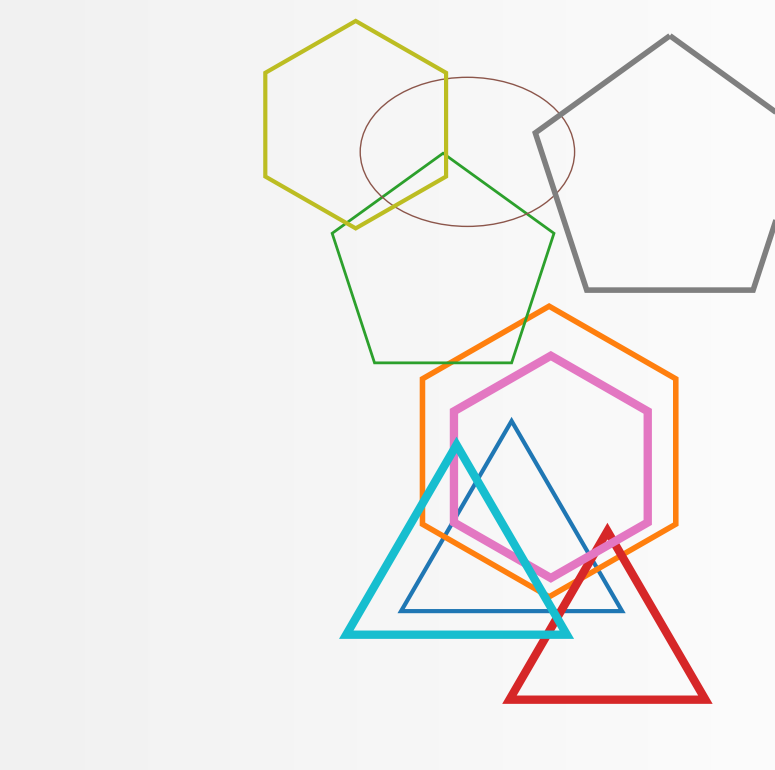[{"shape": "triangle", "thickness": 1.5, "radius": 0.82, "center": [0.66, 0.289]}, {"shape": "hexagon", "thickness": 2, "radius": 0.94, "center": [0.709, 0.414]}, {"shape": "pentagon", "thickness": 1, "radius": 0.75, "center": [0.572, 0.65]}, {"shape": "triangle", "thickness": 3, "radius": 0.73, "center": [0.784, 0.164]}, {"shape": "oval", "thickness": 0.5, "radius": 0.69, "center": [0.603, 0.803]}, {"shape": "hexagon", "thickness": 3, "radius": 0.72, "center": [0.711, 0.394]}, {"shape": "pentagon", "thickness": 2, "radius": 0.91, "center": [0.864, 0.771]}, {"shape": "hexagon", "thickness": 1.5, "radius": 0.67, "center": [0.459, 0.838]}, {"shape": "triangle", "thickness": 3, "radius": 0.82, "center": [0.589, 0.258]}]